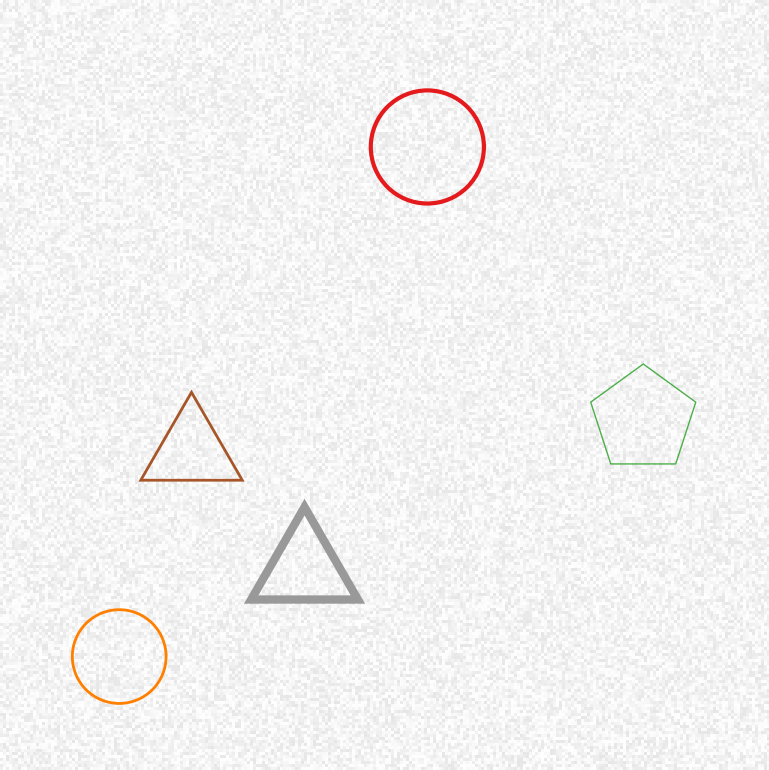[{"shape": "circle", "thickness": 1.5, "radius": 0.37, "center": [0.555, 0.809]}, {"shape": "pentagon", "thickness": 0.5, "radius": 0.36, "center": [0.835, 0.456]}, {"shape": "circle", "thickness": 1, "radius": 0.3, "center": [0.155, 0.147]}, {"shape": "triangle", "thickness": 1, "radius": 0.38, "center": [0.249, 0.414]}, {"shape": "triangle", "thickness": 3, "radius": 0.4, "center": [0.396, 0.261]}]